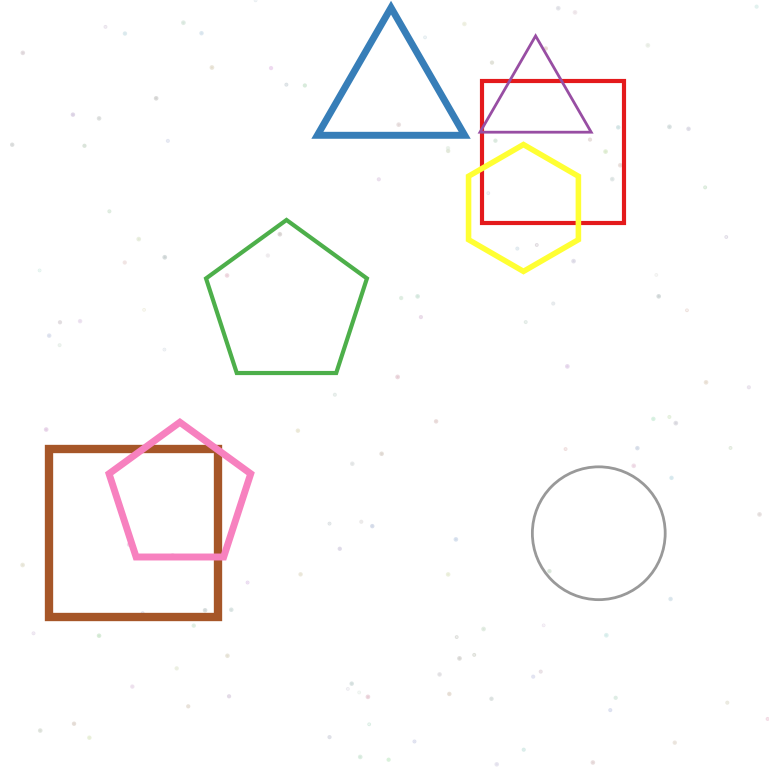[{"shape": "square", "thickness": 1.5, "radius": 0.46, "center": [0.718, 0.802]}, {"shape": "triangle", "thickness": 2.5, "radius": 0.55, "center": [0.508, 0.88]}, {"shape": "pentagon", "thickness": 1.5, "radius": 0.55, "center": [0.372, 0.604]}, {"shape": "triangle", "thickness": 1, "radius": 0.42, "center": [0.696, 0.87]}, {"shape": "hexagon", "thickness": 2, "radius": 0.41, "center": [0.68, 0.73]}, {"shape": "square", "thickness": 3, "radius": 0.55, "center": [0.174, 0.308]}, {"shape": "pentagon", "thickness": 2.5, "radius": 0.48, "center": [0.234, 0.355]}, {"shape": "circle", "thickness": 1, "radius": 0.43, "center": [0.778, 0.307]}]